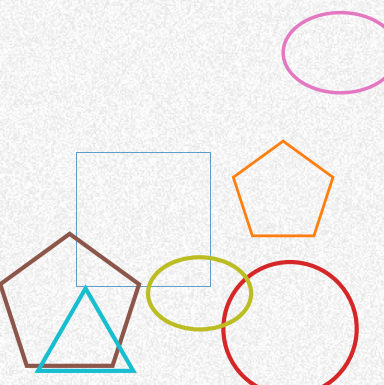[{"shape": "square", "thickness": 0.5, "radius": 0.87, "center": [0.371, 0.431]}, {"shape": "pentagon", "thickness": 2, "radius": 0.68, "center": [0.735, 0.497]}, {"shape": "circle", "thickness": 3, "radius": 0.87, "center": [0.753, 0.146]}, {"shape": "pentagon", "thickness": 3, "radius": 0.95, "center": [0.181, 0.203]}, {"shape": "oval", "thickness": 2.5, "radius": 0.74, "center": [0.884, 0.863]}, {"shape": "oval", "thickness": 3, "radius": 0.67, "center": [0.518, 0.238]}, {"shape": "triangle", "thickness": 3, "radius": 0.71, "center": [0.222, 0.108]}]